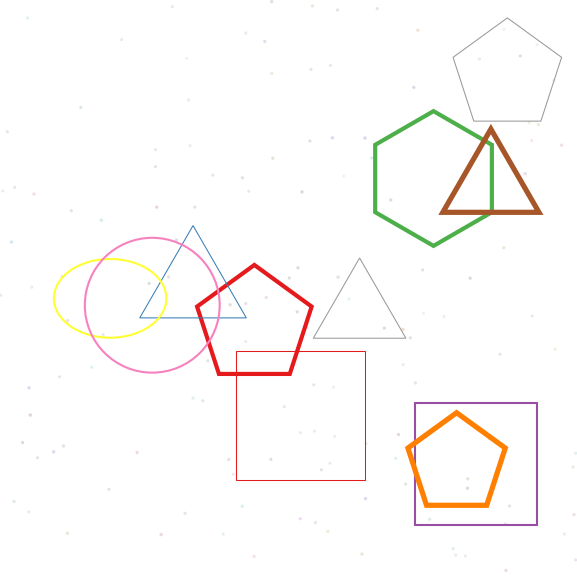[{"shape": "square", "thickness": 0.5, "radius": 0.56, "center": [0.52, 0.279]}, {"shape": "pentagon", "thickness": 2, "radius": 0.52, "center": [0.44, 0.436]}, {"shape": "triangle", "thickness": 0.5, "radius": 0.53, "center": [0.334, 0.502]}, {"shape": "hexagon", "thickness": 2, "radius": 0.58, "center": [0.751, 0.69]}, {"shape": "square", "thickness": 1, "radius": 0.53, "center": [0.825, 0.195]}, {"shape": "pentagon", "thickness": 2.5, "radius": 0.44, "center": [0.791, 0.196]}, {"shape": "oval", "thickness": 1, "radius": 0.49, "center": [0.191, 0.483]}, {"shape": "triangle", "thickness": 2.5, "radius": 0.48, "center": [0.85, 0.68]}, {"shape": "circle", "thickness": 1, "radius": 0.58, "center": [0.264, 0.471]}, {"shape": "pentagon", "thickness": 0.5, "radius": 0.49, "center": [0.879, 0.869]}, {"shape": "triangle", "thickness": 0.5, "radius": 0.46, "center": [0.623, 0.46]}]